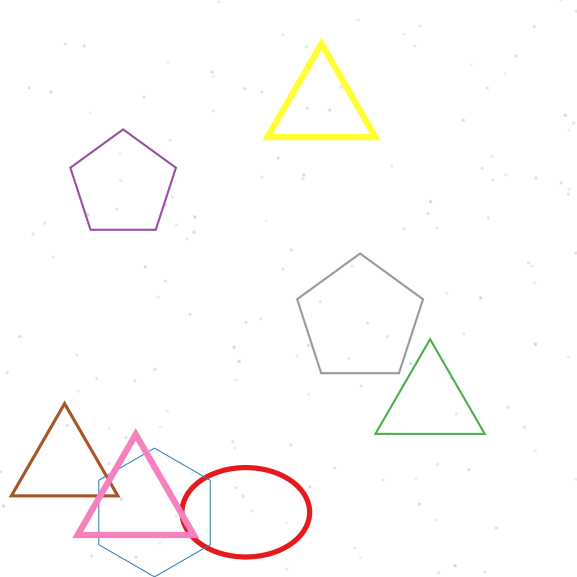[{"shape": "oval", "thickness": 2.5, "radius": 0.55, "center": [0.426, 0.112]}, {"shape": "hexagon", "thickness": 0.5, "radius": 0.56, "center": [0.268, 0.112]}, {"shape": "triangle", "thickness": 1, "radius": 0.55, "center": [0.745, 0.302]}, {"shape": "pentagon", "thickness": 1, "radius": 0.48, "center": [0.213, 0.679]}, {"shape": "triangle", "thickness": 3, "radius": 0.54, "center": [0.557, 0.816]}, {"shape": "triangle", "thickness": 1.5, "radius": 0.53, "center": [0.112, 0.194]}, {"shape": "triangle", "thickness": 3, "radius": 0.58, "center": [0.235, 0.131]}, {"shape": "pentagon", "thickness": 1, "radius": 0.57, "center": [0.624, 0.446]}]